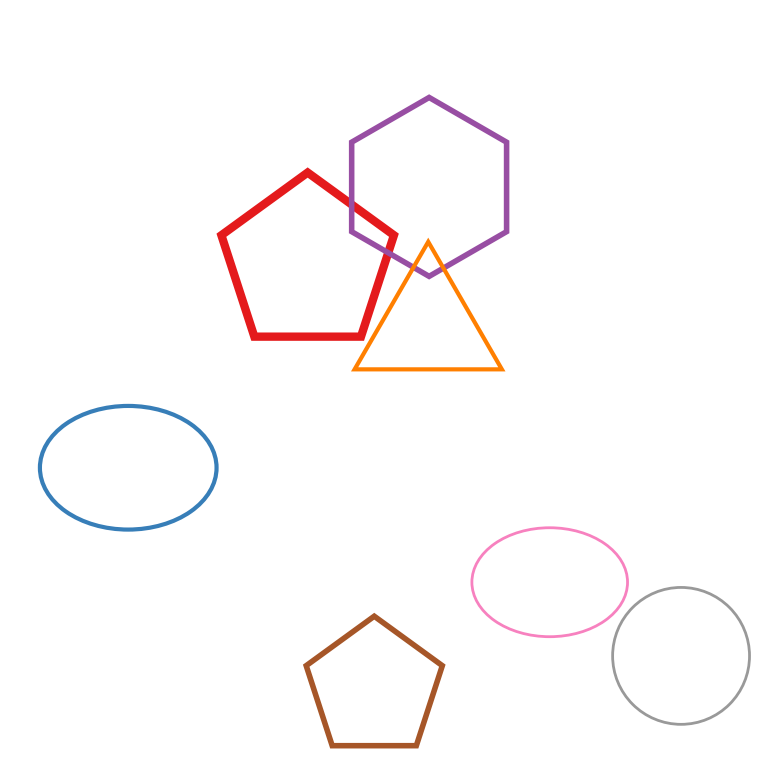[{"shape": "pentagon", "thickness": 3, "radius": 0.59, "center": [0.4, 0.658]}, {"shape": "oval", "thickness": 1.5, "radius": 0.57, "center": [0.167, 0.393]}, {"shape": "hexagon", "thickness": 2, "radius": 0.58, "center": [0.557, 0.757]}, {"shape": "triangle", "thickness": 1.5, "radius": 0.55, "center": [0.556, 0.576]}, {"shape": "pentagon", "thickness": 2, "radius": 0.46, "center": [0.486, 0.107]}, {"shape": "oval", "thickness": 1, "radius": 0.51, "center": [0.714, 0.244]}, {"shape": "circle", "thickness": 1, "radius": 0.44, "center": [0.885, 0.148]}]